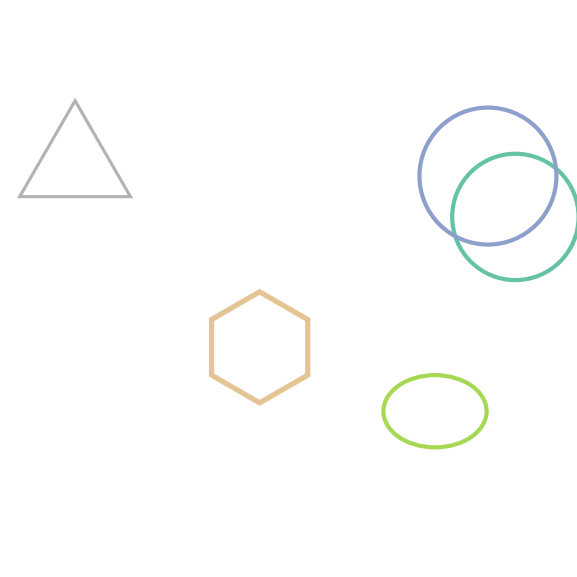[{"shape": "circle", "thickness": 2, "radius": 0.55, "center": [0.892, 0.624]}, {"shape": "circle", "thickness": 2, "radius": 0.59, "center": [0.845, 0.694]}, {"shape": "oval", "thickness": 2, "radius": 0.45, "center": [0.753, 0.287]}, {"shape": "hexagon", "thickness": 2.5, "radius": 0.48, "center": [0.45, 0.398]}, {"shape": "triangle", "thickness": 1.5, "radius": 0.55, "center": [0.13, 0.714]}]